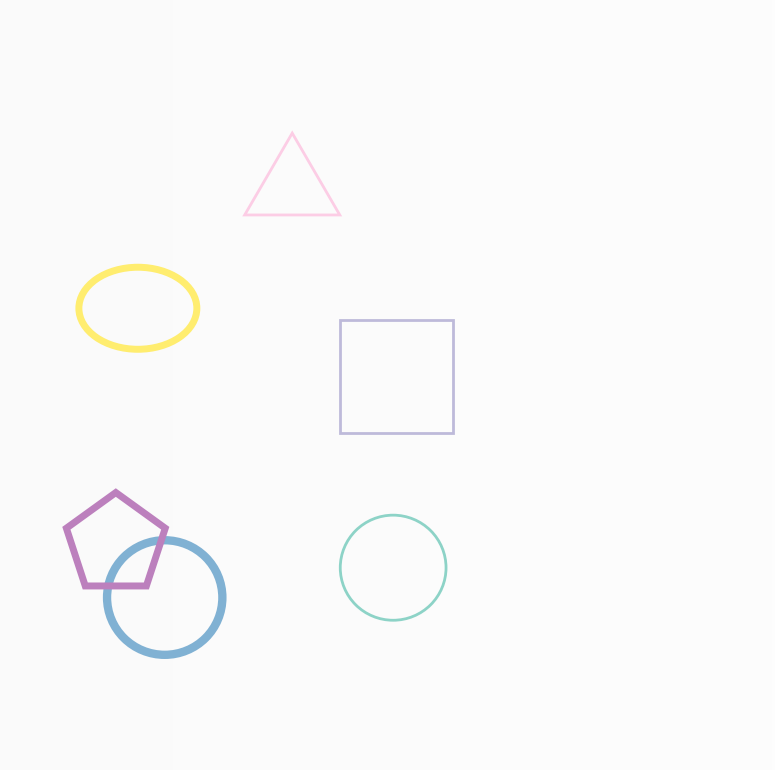[{"shape": "circle", "thickness": 1, "radius": 0.34, "center": [0.507, 0.263]}, {"shape": "square", "thickness": 1, "radius": 0.36, "center": [0.512, 0.511]}, {"shape": "circle", "thickness": 3, "radius": 0.37, "center": [0.213, 0.224]}, {"shape": "triangle", "thickness": 1, "radius": 0.35, "center": [0.377, 0.756]}, {"shape": "pentagon", "thickness": 2.5, "radius": 0.34, "center": [0.149, 0.293]}, {"shape": "oval", "thickness": 2.5, "radius": 0.38, "center": [0.178, 0.6]}]